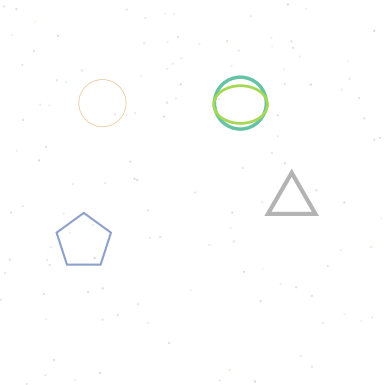[{"shape": "circle", "thickness": 2.5, "radius": 0.34, "center": [0.624, 0.732]}, {"shape": "pentagon", "thickness": 1.5, "radius": 0.37, "center": [0.218, 0.373]}, {"shape": "oval", "thickness": 2, "radius": 0.35, "center": [0.625, 0.728]}, {"shape": "circle", "thickness": 0.5, "radius": 0.31, "center": [0.266, 0.732]}, {"shape": "triangle", "thickness": 3, "radius": 0.36, "center": [0.758, 0.48]}]